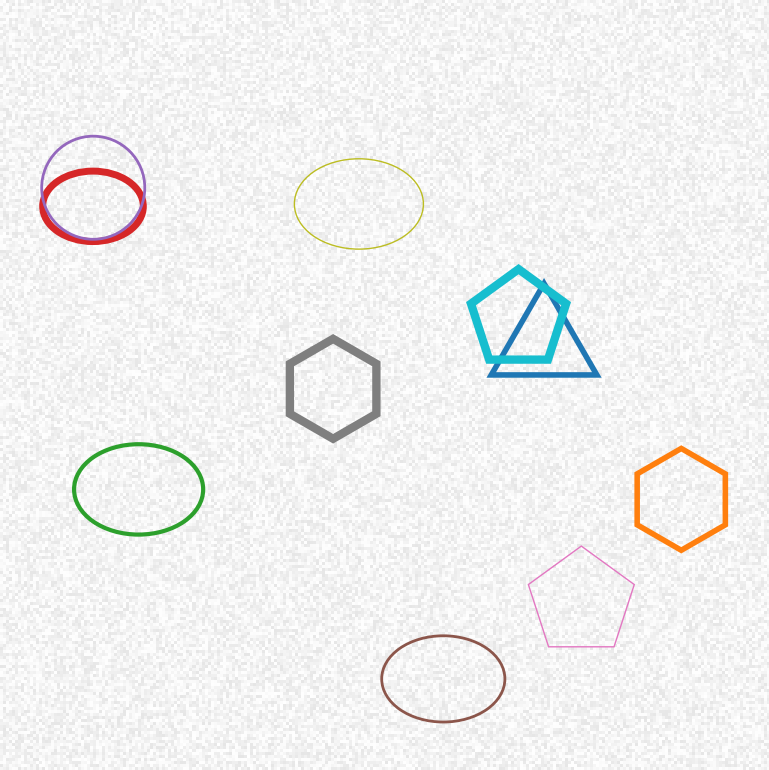[{"shape": "triangle", "thickness": 2, "radius": 0.4, "center": [0.707, 0.553]}, {"shape": "hexagon", "thickness": 2, "radius": 0.33, "center": [0.885, 0.351]}, {"shape": "oval", "thickness": 1.5, "radius": 0.42, "center": [0.18, 0.364]}, {"shape": "oval", "thickness": 2.5, "radius": 0.33, "center": [0.121, 0.732]}, {"shape": "circle", "thickness": 1, "radius": 0.33, "center": [0.121, 0.756]}, {"shape": "oval", "thickness": 1, "radius": 0.4, "center": [0.576, 0.118]}, {"shape": "pentagon", "thickness": 0.5, "radius": 0.36, "center": [0.755, 0.218]}, {"shape": "hexagon", "thickness": 3, "radius": 0.32, "center": [0.433, 0.495]}, {"shape": "oval", "thickness": 0.5, "radius": 0.42, "center": [0.466, 0.735]}, {"shape": "pentagon", "thickness": 3, "radius": 0.32, "center": [0.673, 0.586]}]